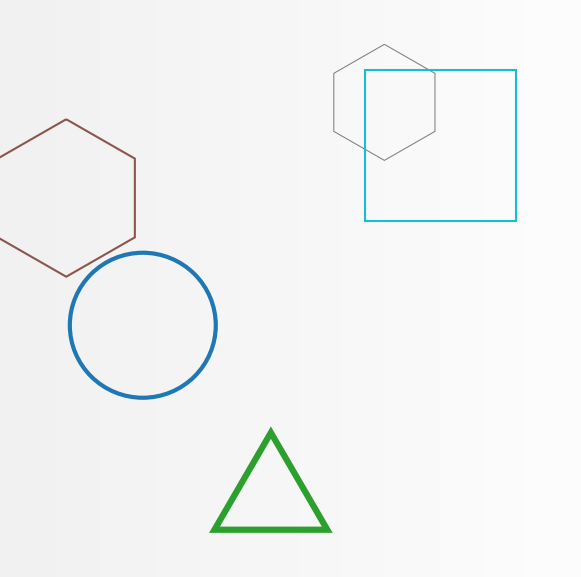[{"shape": "circle", "thickness": 2, "radius": 0.63, "center": [0.246, 0.436]}, {"shape": "triangle", "thickness": 3, "radius": 0.56, "center": [0.466, 0.138]}, {"shape": "hexagon", "thickness": 1, "radius": 0.68, "center": [0.114, 0.656]}, {"shape": "hexagon", "thickness": 0.5, "radius": 0.5, "center": [0.661, 0.822]}, {"shape": "square", "thickness": 1, "radius": 0.65, "center": [0.759, 0.747]}]